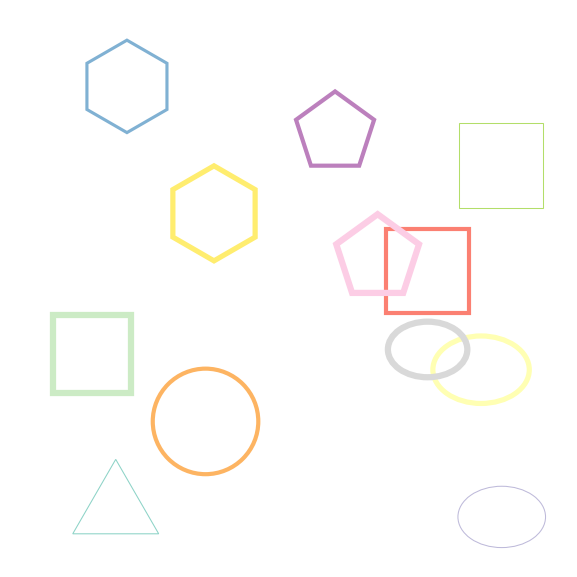[{"shape": "triangle", "thickness": 0.5, "radius": 0.43, "center": [0.2, 0.118]}, {"shape": "oval", "thickness": 2.5, "radius": 0.42, "center": [0.833, 0.359]}, {"shape": "oval", "thickness": 0.5, "radius": 0.38, "center": [0.869, 0.104]}, {"shape": "square", "thickness": 2, "radius": 0.36, "center": [0.74, 0.53]}, {"shape": "hexagon", "thickness": 1.5, "radius": 0.4, "center": [0.22, 0.85]}, {"shape": "circle", "thickness": 2, "radius": 0.46, "center": [0.356, 0.269]}, {"shape": "square", "thickness": 0.5, "radius": 0.37, "center": [0.868, 0.713]}, {"shape": "pentagon", "thickness": 3, "radius": 0.38, "center": [0.654, 0.553]}, {"shape": "oval", "thickness": 3, "radius": 0.34, "center": [0.74, 0.394]}, {"shape": "pentagon", "thickness": 2, "radius": 0.36, "center": [0.58, 0.77]}, {"shape": "square", "thickness": 3, "radius": 0.34, "center": [0.159, 0.385]}, {"shape": "hexagon", "thickness": 2.5, "radius": 0.41, "center": [0.371, 0.63]}]